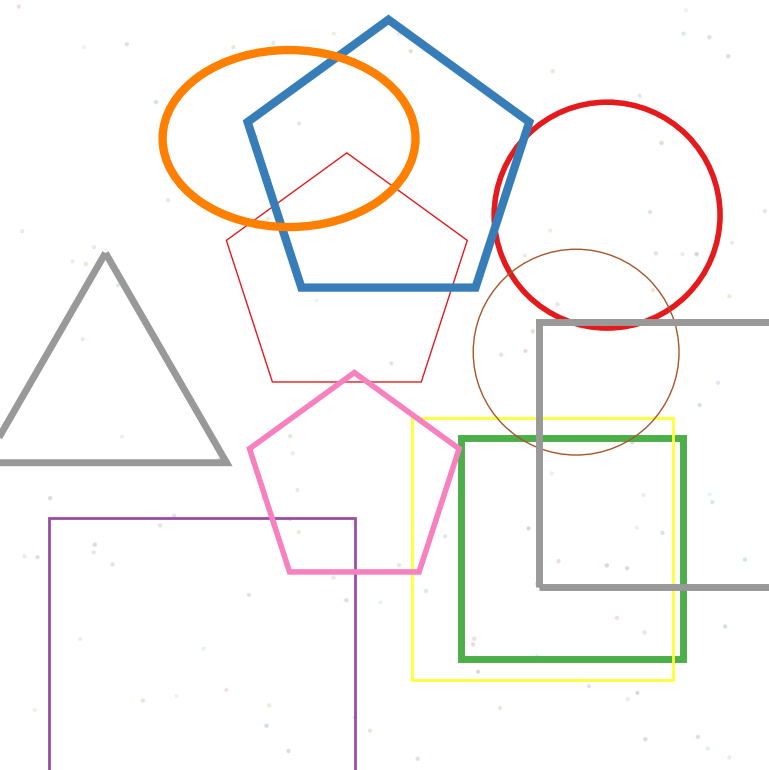[{"shape": "circle", "thickness": 2, "radius": 0.73, "center": [0.788, 0.721]}, {"shape": "pentagon", "thickness": 0.5, "radius": 0.82, "center": [0.45, 0.637]}, {"shape": "pentagon", "thickness": 3, "radius": 0.96, "center": [0.505, 0.782]}, {"shape": "square", "thickness": 2.5, "radius": 0.72, "center": [0.743, 0.287]}, {"shape": "square", "thickness": 1, "radius": 1.0, "center": [0.262, 0.128]}, {"shape": "oval", "thickness": 3, "radius": 0.82, "center": [0.375, 0.82]}, {"shape": "square", "thickness": 1, "radius": 0.85, "center": [0.705, 0.287]}, {"shape": "circle", "thickness": 0.5, "radius": 0.67, "center": [0.748, 0.543]}, {"shape": "pentagon", "thickness": 2, "radius": 0.72, "center": [0.46, 0.373]}, {"shape": "square", "thickness": 2.5, "radius": 0.86, "center": [0.872, 0.409]}, {"shape": "triangle", "thickness": 2.5, "radius": 0.91, "center": [0.137, 0.49]}]